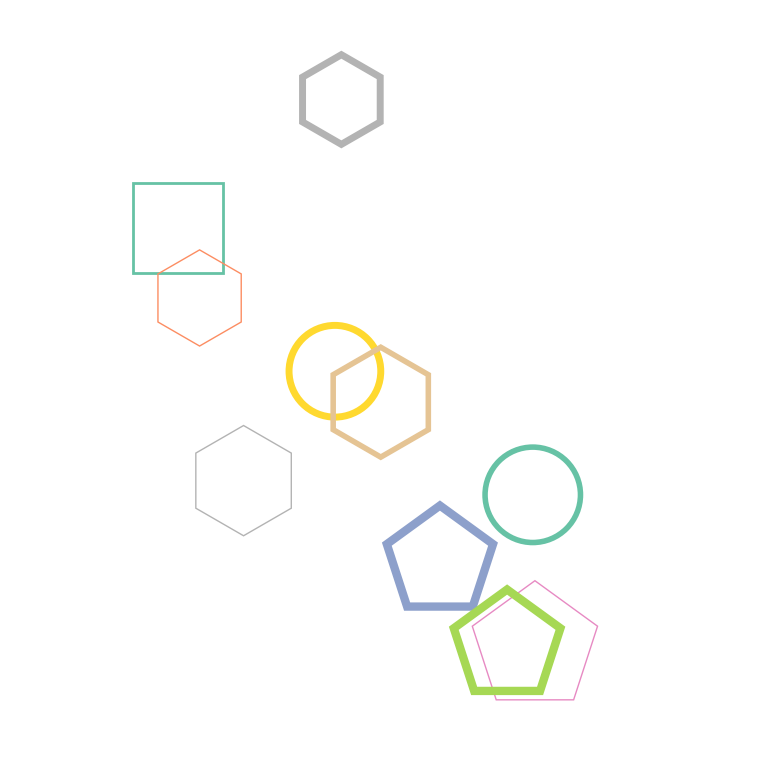[{"shape": "square", "thickness": 1, "radius": 0.29, "center": [0.231, 0.704]}, {"shape": "circle", "thickness": 2, "radius": 0.31, "center": [0.692, 0.357]}, {"shape": "hexagon", "thickness": 0.5, "radius": 0.31, "center": [0.259, 0.613]}, {"shape": "pentagon", "thickness": 3, "radius": 0.36, "center": [0.571, 0.271]}, {"shape": "pentagon", "thickness": 0.5, "radius": 0.43, "center": [0.695, 0.16]}, {"shape": "pentagon", "thickness": 3, "radius": 0.36, "center": [0.659, 0.162]}, {"shape": "circle", "thickness": 2.5, "radius": 0.3, "center": [0.435, 0.518]}, {"shape": "hexagon", "thickness": 2, "radius": 0.36, "center": [0.494, 0.478]}, {"shape": "hexagon", "thickness": 2.5, "radius": 0.29, "center": [0.443, 0.871]}, {"shape": "hexagon", "thickness": 0.5, "radius": 0.36, "center": [0.316, 0.376]}]